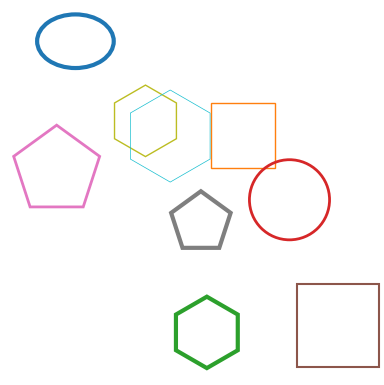[{"shape": "oval", "thickness": 3, "radius": 0.5, "center": [0.196, 0.893]}, {"shape": "square", "thickness": 1, "radius": 0.42, "center": [0.63, 0.648]}, {"shape": "hexagon", "thickness": 3, "radius": 0.46, "center": [0.537, 0.137]}, {"shape": "circle", "thickness": 2, "radius": 0.52, "center": [0.752, 0.481]}, {"shape": "square", "thickness": 1.5, "radius": 0.54, "center": [0.878, 0.154]}, {"shape": "pentagon", "thickness": 2, "radius": 0.59, "center": [0.147, 0.558]}, {"shape": "pentagon", "thickness": 3, "radius": 0.41, "center": [0.522, 0.422]}, {"shape": "hexagon", "thickness": 1, "radius": 0.46, "center": [0.378, 0.686]}, {"shape": "hexagon", "thickness": 0.5, "radius": 0.6, "center": [0.442, 0.647]}]